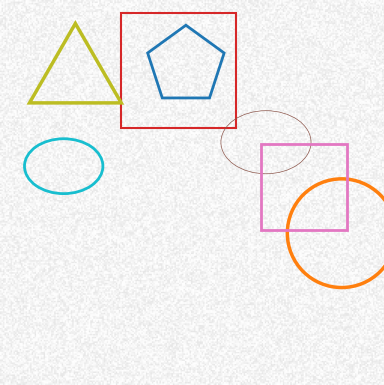[{"shape": "pentagon", "thickness": 2, "radius": 0.52, "center": [0.483, 0.83]}, {"shape": "circle", "thickness": 2.5, "radius": 0.71, "center": [0.887, 0.394]}, {"shape": "square", "thickness": 1.5, "radius": 0.75, "center": [0.463, 0.817]}, {"shape": "oval", "thickness": 0.5, "radius": 0.59, "center": [0.691, 0.631]}, {"shape": "square", "thickness": 2, "radius": 0.55, "center": [0.79, 0.514]}, {"shape": "triangle", "thickness": 2.5, "radius": 0.69, "center": [0.196, 0.802]}, {"shape": "oval", "thickness": 2, "radius": 0.51, "center": [0.165, 0.568]}]